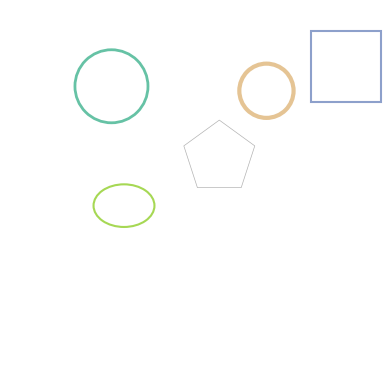[{"shape": "circle", "thickness": 2, "radius": 0.47, "center": [0.29, 0.776]}, {"shape": "square", "thickness": 1.5, "radius": 0.46, "center": [0.899, 0.827]}, {"shape": "oval", "thickness": 1.5, "radius": 0.4, "center": [0.322, 0.466]}, {"shape": "circle", "thickness": 3, "radius": 0.35, "center": [0.692, 0.764]}, {"shape": "pentagon", "thickness": 0.5, "radius": 0.48, "center": [0.57, 0.591]}]